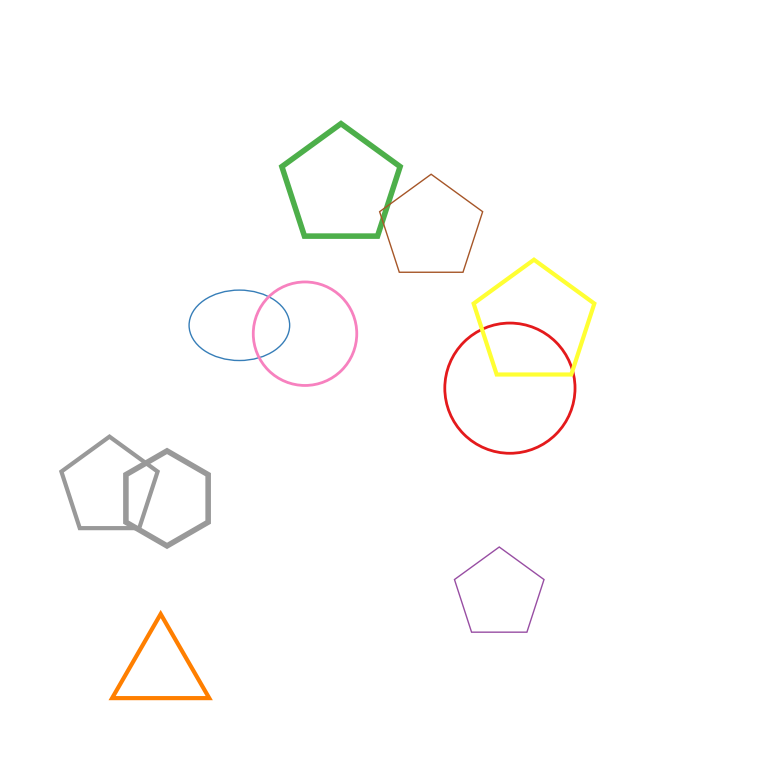[{"shape": "circle", "thickness": 1, "radius": 0.42, "center": [0.662, 0.496]}, {"shape": "oval", "thickness": 0.5, "radius": 0.33, "center": [0.311, 0.578]}, {"shape": "pentagon", "thickness": 2, "radius": 0.4, "center": [0.443, 0.759]}, {"shape": "pentagon", "thickness": 0.5, "radius": 0.31, "center": [0.648, 0.228]}, {"shape": "triangle", "thickness": 1.5, "radius": 0.36, "center": [0.209, 0.13]}, {"shape": "pentagon", "thickness": 1.5, "radius": 0.41, "center": [0.693, 0.58]}, {"shape": "pentagon", "thickness": 0.5, "radius": 0.35, "center": [0.56, 0.703]}, {"shape": "circle", "thickness": 1, "radius": 0.34, "center": [0.396, 0.567]}, {"shape": "pentagon", "thickness": 1.5, "radius": 0.33, "center": [0.142, 0.367]}, {"shape": "hexagon", "thickness": 2, "radius": 0.31, "center": [0.217, 0.353]}]